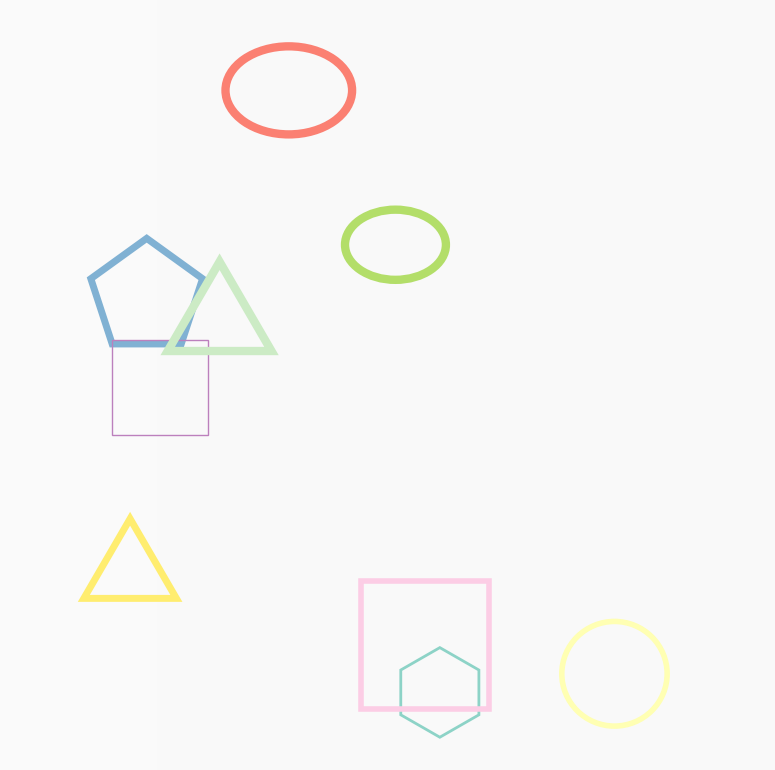[{"shape": "hexagon", "thickness": 1, "radius": 0.29, "center": [0.568, 0.101]}, {"shape": "circle", "thickness": 2, "radius": 0.34, "center": [0.793, 0.125]}, {"shape": "oval", "thickness": 3, "radius": 0.41, "center": [0.373, 0.883]}, {"shape": "pentagon", "thickness": 2.5, "radius": 0.38, "center": [0.189, 0.615]}, {"shape": "oval", "thickness": 3, "radius": 0.33, "center": [0.51, 0.682]}, {"shape": "square", "thickness": 2, "radius": 0.42, "center": [0.548, 0.162]}, {"shape": "square", "thickness": 0.5, "radius": 0.31, "center": [0.207, 0.497]}, {"shape": "triangle", "thickness": 3, "radius": 0.39, "center": [0.283, 0.583]}, {"shape": "triangle", "thickness": 2.5, "radius": 0.34, "center": [0.168, 0.257]}]